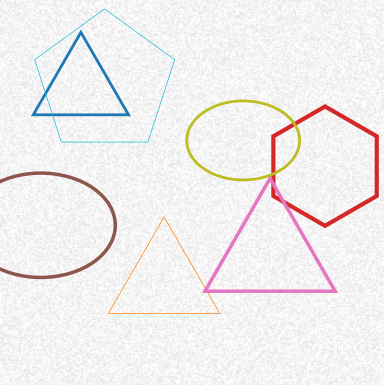[{"shape": "triangle", "thickness": 2, "radius": 0.71, "center": [0.21, 0.773]}, {"shape": "triangle", "thickness": 0.5, "radius": 0.84, "center": [0.426, 0.269]}, {"shape": "hexagon", "thickness": 3, "radius": 0.78, "center": [0.844, 0.568]}, {"shape": "oval", "thickness": 2.5, "radius": 0.97, "center": [0.106, 0.415]}, {"shape": "triangle", "thickness": 2.5, "radius": 0.98, "center": [0.701, 0.341]}, {"shape": "oval", "thickness": 2, "radius": 0.73, "center": [0.632, 0.635]}, {"shape": "pentagon", "thickness": 0.5, "radius": 0.96, "center": [0.272, 0.786]}]